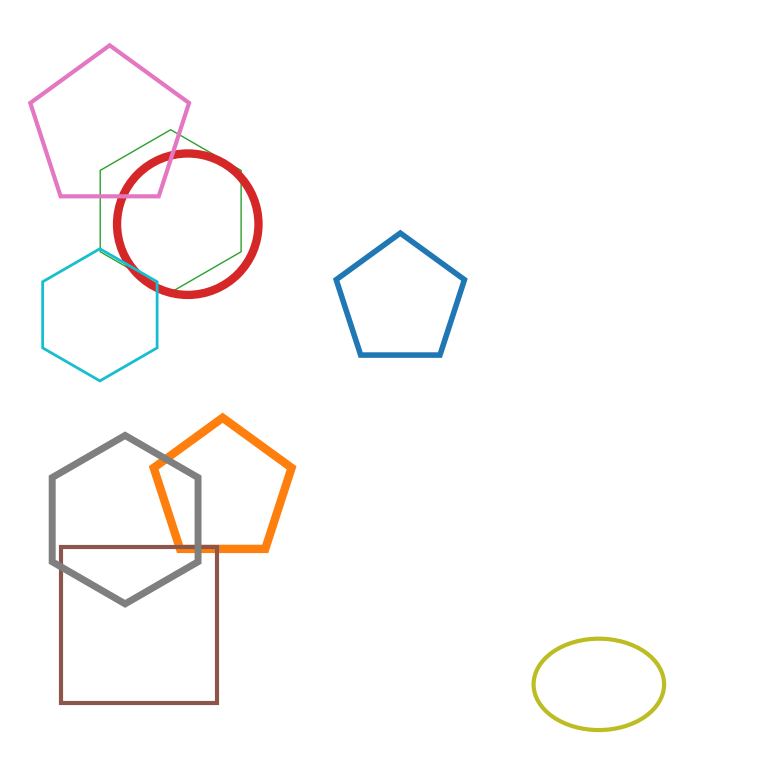[{"shape": "pentagon", "thickness": 2, "radius": 0.44, "center": [0.52, 0.61]}, {"shape": "pentagon", "thickness": 3, "radius": 0.47, "center": [0.289, 0.363]}, {"shape": "hexagon", "thickness": 0.5, "radius": 0.53, "center": [0.222, 0.726]}, {"shape": "circle", "thickness": 3, "radius": 0.46, "center": [0.244, 0.709]}, {"shape": "square", "thickness": 1.5, "radius": 0.51, "center": [0.18, 0.188]}, {"shape": "pentagon", "thickness": 1.5, "radius": 0.54, "center": [0.142, 0.833]}, {"shape": "hexagon", "thickness": 2.5, "radius": 0.55, "center": [0.162, 0.325]}, {"shape": "oval", "thickness": 1.5, "radius": 0.42, "center": [0.778, 0.111]}, {"shape": "hexagon", "thickness": 1, "radius": 0.43, "center": [0.13, 0.591]}]